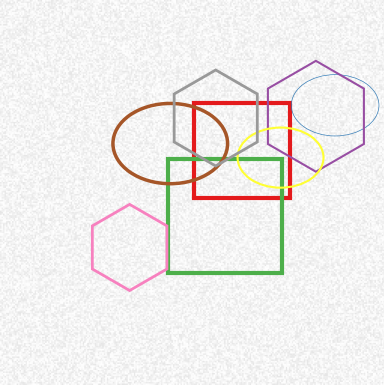[{"shape": "square", "thickness": 3, "radius": 0.62, "center": [0.628, 0.609]}, {"shape": "oval", "thickness": 0.5, "radius": 0.57, "center": [0.871, 0.727]}, {"shape": "square", "thickness": 3, "radius": 0.74, "center": [0.584, 0.438]}, {"shape": "hexagon", "thickness": 1.5, "radius": 0.72, "center": [0.821, 0.698]}, {"shape": "oval", "thickness": 1.5, "radius": 0.56, "center": [0.729, 0.591]}, {"shape": "oval", "thickness": 2.5, "radius": 0.74, "center": [0.442, 0.627]}, {"shape": "hexagon", "thickness": 2, "radius": 0.56, "center": [0.337, 0.357]}, {"shape": "hexagon", "thickness": 2, "radius": 0.62, "center": [0.56, 0.694]}]